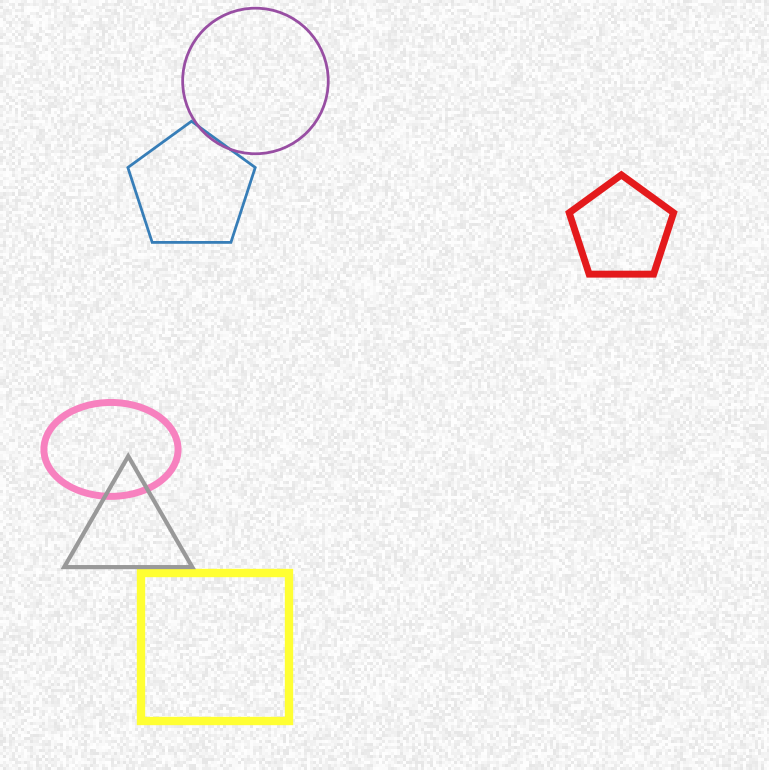[{"shape": "pentagon", "thickness": 2.5, "radius": 0.36, "center": [0.807, 0.702]}, {"shape": "pentagon", "thickness": 1, "radius": 0.43, "center": [0.249, 0.756]}, {"shape": "circle", "thickness": 1, "radius": 0.47, "center": [0.332, 0.895]}, {"shape": "square", "thickness": 3, "radius": 0.48, "center": [0.279, 0.16]}, {"shape": "oval", "thickness": 2.5, "radius": 0.44, "center": [0.144, 0.416]}, {"shape": "triangle", "thickness": 1.5, "radius": 0.48, "center": [0.167, 0.312]}]